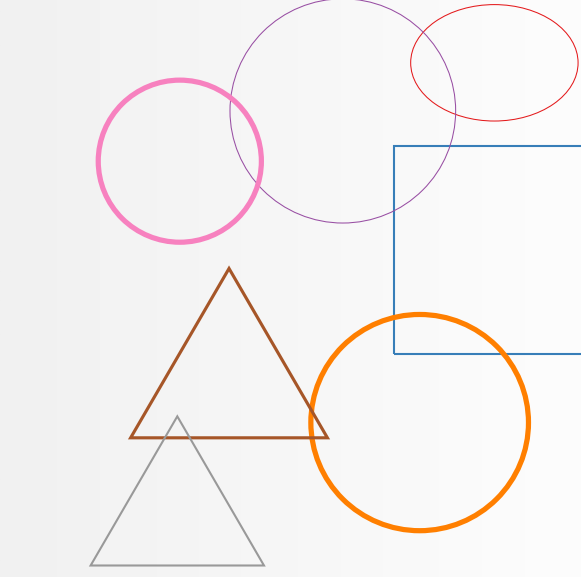[{"shape": "oval", "thickness": 0.5, "radius": 0.72, "center": [0.851, 0.89]}, {"shape": "square", "thickness": 1, "radius": 0.9, "center": [0.858, 0.567]}, {"shape": "circle", "thickness": 0.5, "radius": 0.97, "center": [0.59, 0.807]}, {"shape": "circle", "thickness": 2.5, "radius": 0.94, "center": [0.722, 0.267]}, {"shape": "triangle", "thickness": 1.5, "radius": 0.98, "center": [0.394, 0.339]}, {"shape": "circle", "thickness": 2.5, "radius": 0.7, "center": [0.309, 0.72]}, {"shape": "triangle", "thickness": 1, "radius": 0.86, "center": [0.305, 0.106]}]